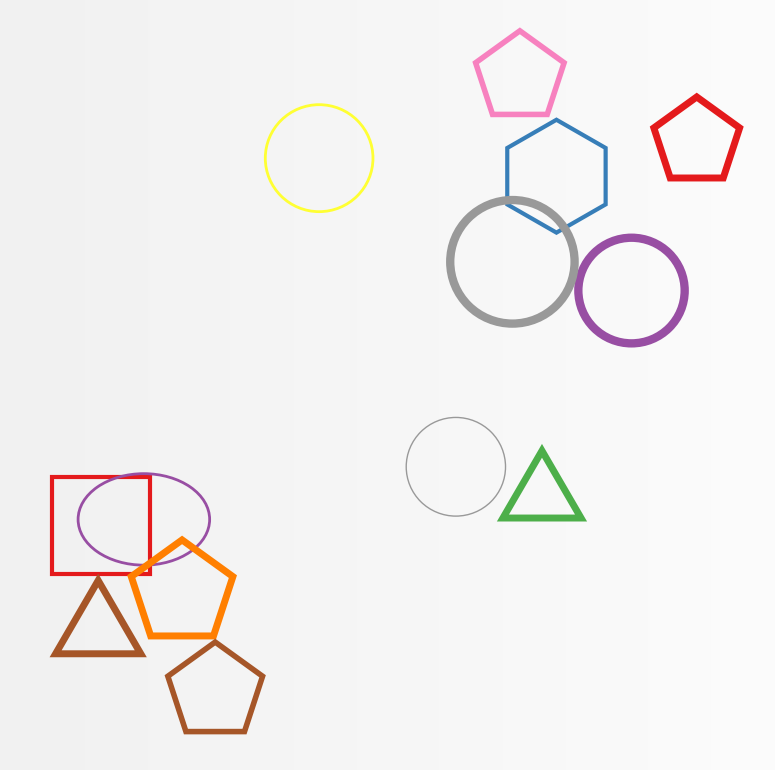[{"shape": "square", "thickness": 1.5, "radius": 0.32, "center": [0.13, 0.317]}, {"shape": "pentagon", "thickness": 2.5, "radius": 0.29, "center": [0.899, 0.816]}, {"shape": "hexagon", "thickness": 1.5, "radius": 0.37, "center": [0.718, 0.771]}, {"shape": "triangle", "thickness": 2.5, "radius": 0.29, "center": [0.699, 0.356]}, {"shape": "circle", "thickness": 3, "radius": 0.34, "center": [0.815, 0.623]}, {"shape": "oval", "thickness": 1, "radius": 0.42, "center": [0.186, 0.325]}, {"shape": "pentagon", "thickness": 2.5, "radius": 0.34, "center": [0.235, 0.23]}, {"shape": "circle", "thickness": 1, "radius": 0.35, "center": [0.412, 0.795]}, {"shape": "triangle", "thickness": 2.5, "radius": 0.32, "center": [0.127, 0.183]}, {"shape": "pentagon", "thickness": 2, "radius": 0.32, "center": [0.278, 0.102]}, {"shape": "pentagon", "thickness": 2, "radius": 0.3, "center": [0.671, 0.9]}, {"shape": "circle", "thickness": 0.5, "radius": 0.32, "center": [0.588, 0.394]}, {"shape": "circle", "thickness": 3, "radius": 0.4, "center": [0.661, 0.66]}]